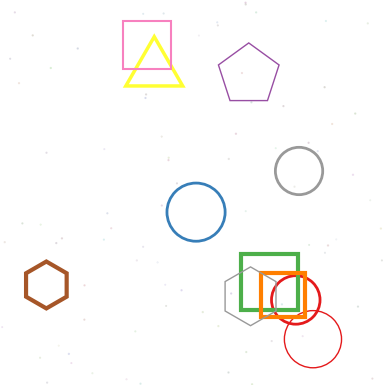[{"shape": "circle", "thickness": 1, "radius": 0.37, "center": [0.813, 0.119]}, {"shape": "circle", "thickness": 2, "radius": 0.32, "center": [0.768, 0.221]}, {"shape": "circle", "thickness": 2, "radius": 0.38, "center": [0.509, 0.449]}, {"shape": "square", "thickness": 3, "radius": 0.37, "center": [0.7, 0.267]}, {"shape": "pentagon", "thickness": 1, "radius": 0.41, "center": [0.646, 0.806]}, {"shape": "square", "thickness": 3, "radius": 0.29, "center": [0.736, 0.234]}, {"shape": "triangle", "thickness": 2.5, "radius": 0.43, "center": [0.401, 0.819]}, {"shape": "hexagon", "thickness": 3, "radius": 0.3, "center": [0.12, 0.26]}, {"shape": "square", "thickness": 1.5, "radius": 0.31, "center": [0.381, 0.884]}, {"shape": "circle", "thickness": 2, "radius": 0.31, "center": [0.777, 0.556]}, {"shape": "hexagon", "thickness": 1, "radius": 0.38, "center": [0.651, 0.23]}]